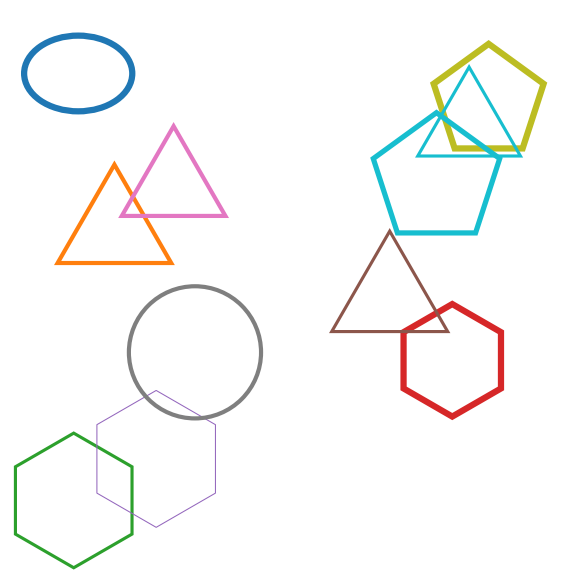[{"shape": "oval", "thickness": 3, "radius": 0.47, "center": [0.135, 0.872]}, {"shape": "triangle", "thickness": 2, "radius": 0.57, "center": [0.198, 0.6]}, {"shape": "hexagon", "thickness": 1.5, "radius": 0.58, "center": [0.128, 0.133]}, {"shape": "hexagon", "thickness": 3, "radius": 0.49, "center": [0.783, 0.375]}, {"shape": "hexagon", "thickness": 0.5, "radius": 0.59, "center": [0.27, 0.205]}, {"shape": "triangle", "thickness": 1.5, "radius": 0.58, "center": [0.675, 0.483]}, {"shape": "triangle", "thickness": 2, "radius": 0.52, "center": [0.301, 0.677]}, {"shape": "circle", "thickness": 2, "radius": 0.57, "center": [0.338, 0.389]}, {"shape": "pentagon", "thickness": 3, "radius": 0.5, "center": [0.846, 0.823]}, {"shape": "triangle", "thickness": 1.5, "radius": 0.51, "center": [0.812, 0.78]}, {"shape": "pentagon", "thickness": 2.5, "radius": 0.58, "center": [0.756, 0.689]}]